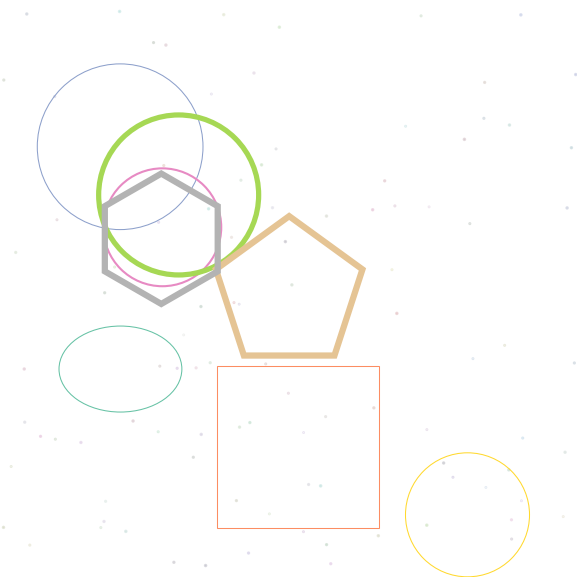[{"shape": "oval", "thickness": 0.5, "radius": 0.53, "center": [0.209, 0.36]}, {"shape": "square", "thickness": 0.5, "radius": 0.7, "center": [0.516, 0.225]}, {"shape": "circle", "thickness": 0.5, "radius": 0.72, "center": [0.208, 0.745]}, {"shape": "circle", "thickness": 1, "radius": 0.51, "center": [0.281, 0.606]}, {"shape": "circle", "thickness": 2.5, "radius": 0.69, "center": [0.309, 0.662]}, {"shape": "circle", "thickness": 0.5, "radius": 0.54, "center": [0.81, 0.108]}, {"shape": "pentagon", "thickness": 3, "radius": 0.67, "center": [0.501, 0.491]}, {"shape": "hexagon", "thickness": 3, "radius": 0.56, "center": [0.279, 0.586]}]